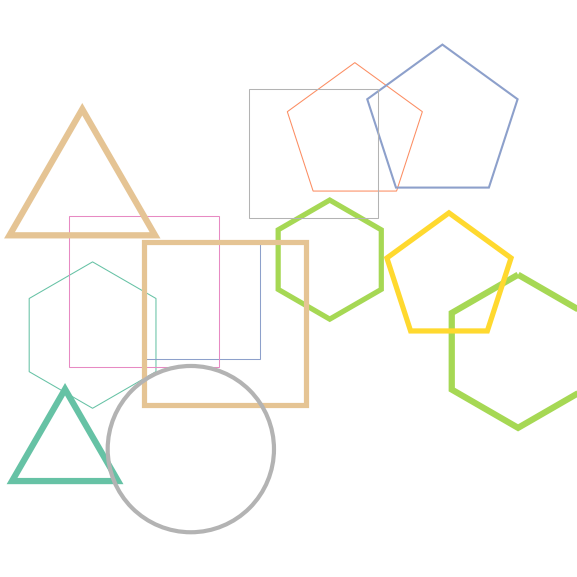[{"shape": "triangle", "thickness": 3, "radius": 0.53, "center": [0.113, 0.219]}, {"shape": "hexagon", "thickness": 0.5, "radius": 0.63, "center": [0.16, 0.419]}, {"shape": "pentagon", "thickness": 0.5, "radius": 0.61, "center": [0.614, 0.768]}, {"shape": "square", "thickness": 0.5, "radius": 0.5, "center": [0.35, 0.478]}, {"shape": "pentagon", "thickness": 1, "radius": 0.68, "center": [0.766, 0.785]}, {"shape": "square", "thickness": 0.5, "radius": 0.65, "center": [0.25, 0.495]}, {"shape": "hexagon", "thickness": 2.5, "radius": 0.52, "center": [0.571, 0.55]}, {"shape": "hexagon", "thickness": 3, "radius": 0.66, "center": [0.897, 0.391]}, {"shape": "pentagon", "thickness": 2.5, "radius": 0.57, "center": [0.777, 0.518]}, {"shape": "triangle", "thickness": 3, "radius": 0.73, "center": [0.142, 0.664]}, {"shape": "square", "thickness": 2.5, "radius": 0.7, "center": [0.39, 0.439]}, {"shape": "circle", "thickness": 2, "radius": 0.72, "center": [0.33, 0.221]}, {"shape": "square", "thickness": 0.5, "radius": 0.56, "center": [0.544, 0.734]}]